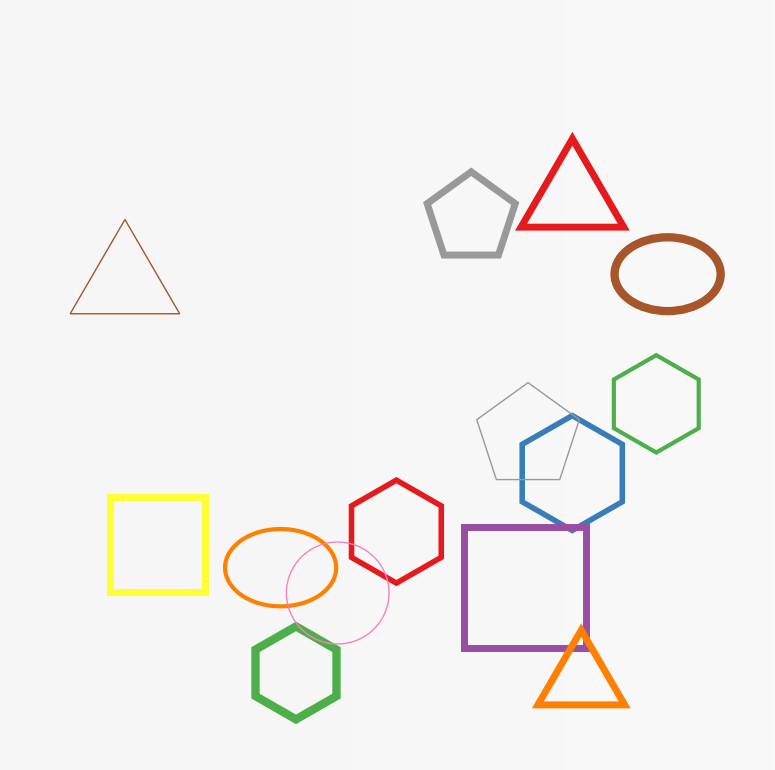[{"shape": "hexagon", "thickness": 2, "radius": 0.33, "center": [0.511, 0.31]}, {"shape": "triangle", "thickness": 2.5, "radius": 0.38, "center": [0.739, 0.743]}, {"shape": "hexagon", "thickness": 2, "radius": 0.37, "center": [0.738, 0.386]}, {"shape": "hexagon", "thickness": 3, "radius": 0.3, "center": [0.382, 0.126]}, {"shape": "hexagon", "thickness": 1.5, "radius": 0.32, "center": [0.847, 0.476]}, {"shape": "square", "thickness": 2.5, "radius": 0.39, "center": [0.677, 0.237]}, {"shape": "triangle", "thickness": 2.5, "radius": 0.32, "center": [0.75, 0.117]}, {"shape": "oval", "thickness": 1.5, "radius": 0.36, "center": [0.362, 0.263]}, {"shape": "square", "thickness": 2.5, "radius": 0.31, "center": [0.203, 0.293]}, {"shape": "oval", "thickness": 3, "radius": 0.34, "center": [0.861, 0.644]}, {"shape": "triangle", "thickness": 0.5, "radius": 0.41, "center": [0.161, 0.633]}, {"shape": "circle", "thickness": 0.5, "radius": 0.33, "center": [0.436, 0.23]}, {"shape": "pentagon", "thickness": 2.5, "radius": 0.3, "center": [0.608, 0.717]}, {"shape": "pentagon", "thickness": 0.5, "radius": 0.35, "center": [0.681, 0.433]}]